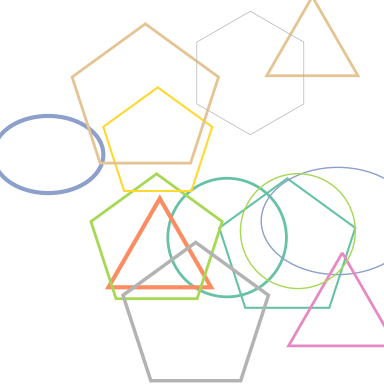[{"shape": "pentagon", "thickness": 1.5, "radius": 0.93, "center": [0.746, 0.351]}, {"shape": "circle", "thickness": 2, "radius": 0.77, "center": [0.59, 0.383]}, {"shape": "triangle", "thickness": 3, "radius": 0.77, "center": [0.415, 0.331]}, {"shape": "oval", "thickness": 3, "radius": 0.72, "center": [0.125, 0.599]}, {"shape": "oval", "thickness": 1, "radius": 0.99, "center": [0.877, 0.426]}, {"shape": "triangle", "thickness": 2, "radius": 0.81, "center": [0.889, 0.182]}, {"shape": "circle", "thickness": 1, "radius": 0.75, "center": [0.774, 0.4]}, {"shape": "pentagon", "thickness": 2, "radius": 0.9, "center": [0.407, 0.369]}, {"shape": "pentagon", "thickness": 1.5, "radius": 0.74, "center": [0.41, 0.624]}, {"shape": "pentagon", "thickness": 2, "radius": 1.0, "center": [0.377, 0.738]}, {"shape": "triangle", "thickness": 2, "radius": 0.68, "center": [0.811, 0.872]}, {"shape": "hexagon", "thickness": 0.5, "radius": 0.8, "center": [0.65, 0.81]}, {"shape": "pentagon", "thickness": 2.5, "radius": 0.99, "center": [0.508, 0.172]}]